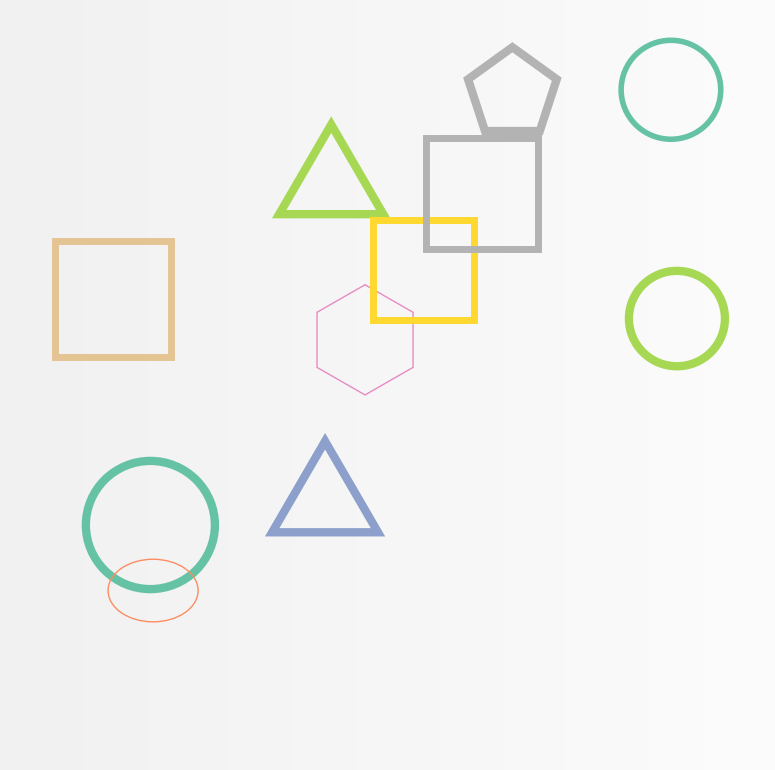[{"shape": "circle", "thickness": 2, "radius": 0.32, "center": [0.866, 0.883]}, {"shape": "circle", "thickness": 3, "radius": 0.42, "center": [0.194, 0.318]}, {"shape": "oval", "thickness": 0.5, "radius": 0.29, "center": [0.198, 0.233]}, {"shape": "triangle", "thickness": 3, "radius": 0.39, "center": [0.419, 0.348]}, {"shape": "hexagon", "thickness": 0.5, "radius": 0.36, "center": [0.471, 0.559]}, {"shape": "triangle", "thickness": 3, "radius": 0.39, "center": [0.427, 0.761]}, {"shape": "circle", "thickness": 3, "radius": 0.31, "center": [0.873, 0.586]}, {"shape": "square", "thickness": 2.5, "radius": 0.33, "center": [0.547, 0.649]}, {"shape": "square", "thickness": 2.5, "radius": 0.38, "center": [0.146, 0.611]}, {"shape": "pentagon", "thickness": 3, "radius": 0.3, "center": [0.661, 0.878]}, {"shape": "square", "thickness": 2.5, "radius": 0.36, "center": [0.622, 0.749]}]